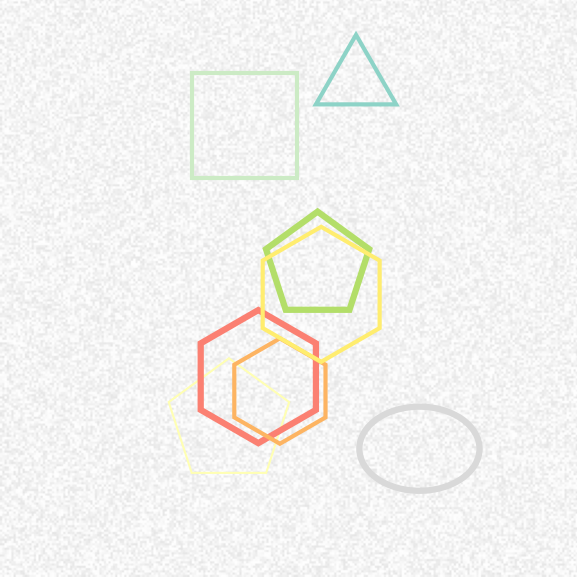[{"shape": "triangle", "thickness": 2, "radius": 0.4, "center": [0.616, 0.859]}, {"shape": "pentagon", "thickness": 1, "radius": 0.55, "center": [0.396, 0.269]}, {"shape": "hexagon", "thickness": 3, "radius": 0.58, "center": [0.447, 0.347]}, {"shape": "hexagon", "thickness": 2, "radius": 0.46, "center": [0.485, 0.322]}, {"shape": "pentagon", "thickness": 3, "radius": 0.47, "center": [0.55, 0.539]}, {"shape": "oval", "thickness": 3, "radius": 0.52, "center": [0.726, 0.222]}, {"shape": "square", "thickness": 2, "radius": 0.45, "center": [0.423, 0.782]}, {"shape": "hexagon", "thickness": 2, "radius": 0.58, "center": [0.556, 0.49]}]